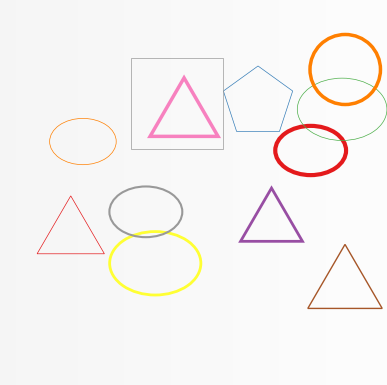[{"shape": "oval", "thickness": 3, "radius": 0.46, "center": [0.802, 0.609]}, {"shape": "triangle", "thickness": 0.5, "radius": 0.5, "center": [0.183, 0.391]}, {"shape": "pentagon", "thickness": 0.5, "radius": 0.47, "center": [0.666, 0.735]}, {"shape": "oval", "thickness": 0.5, "radius": 0.58, "center": [0.883, 0.716]}, {"shape": "triangle", "thickness": 2, "radius": 0.46, "center": [0.701, 0.419]}, {"shape": "oval", "thickness": 0.5, "radius": 0.43, "center": [0.214, 0.632]}, {"shape": "circle", "thickness": 2.5, "radius": 0.45, "center": [0.891, 0.819]}, {"shape": "oval", "thickness": 2, "radius": 0.59, "center": [0.401, 0.316]}, {"shape": "triangle", "thickness": 1, "radius": 0.55, "center": [0.89, 0.254]}, {"shape": "triangle", "thickness": 2.5, "radius": 0.51, "center": [0.475, 0.696]}, {"shape": "square", "thickness": 0.5, "radius": 0.6, "center": [0.457, 0.731]}, {"shape": "oval", "thickness": 1.5, "radius": 0.47, "center": [0.376, 0.45]}]